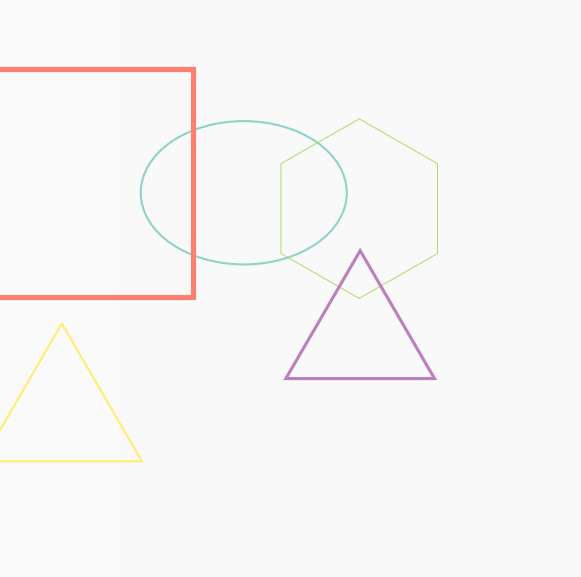[{"shape": "oval", "thickness": 1, "radius": 0.89, "center": [0.419, 0.665]}, {"shape": "square", "thickness": 2.5, "radius": 0.99, "center": [0.135, 0.682]}, {"shape": "hexagon", "thickness": 0.5, "radius": 0.78, "center": [0.618, 0.638]}, {"shape": "triangle", "thickness": 1.5, "radius": 0.74, "center": [0.62, 0.417]}, {"shape": "triangle", "thickness": 1, "radius": 0.8, "center": [0.106, 0.28]}]